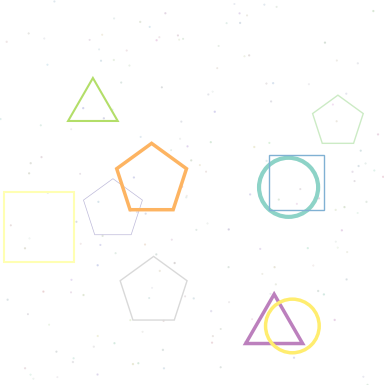[{"shape": "circle", "thickness": 3, "radius": 0.38, "center": [0.75, 0.513]}, {"shape": "square", "thickness": 1.5, "radius": 0.46, "center": [0.101, 0.411]}, {"shape": "pentagon", "thickness": 0.5, "radius": 0.4, "center": [0.293, 0.455]}, {"shape": "square", "thickness": 1, "radius": 0.36, "center": [0.771, 0.525]}, {"shape": "pentagon", "thickness": 2.5, "radius": 0.48, "center": [0.394, 0.532]}, {"shape": "triangle", "thickness": 1.5, "radius": 0.37, "center": [0.241, 0.723]}, {"shape": "pentagon", "thickness": 1, "radius": 0.46, "center": [0.399, 0.243]}, {"shape": "triangle", "thickness": 2.5, "radius": 0.43, "center": [0.712, 0.15]}, {"shape": "pentagon", "thickness": 1, "radius": 0.35, "center": [0.878, 0.684]}, {"shape": "circle", "thickness": 2.5, "radius": 0.35, "center": [0.759, 0.153]}]